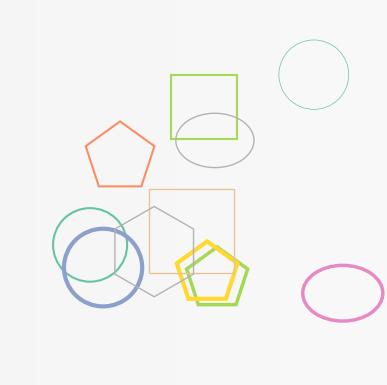[{"shape": "circle", "thickness": 1.5, "radius": 0.48, "center": [0.232, 0.364]}, {"shape": "circle", "thickness": 0.5, "radius": 0.45, "center": [0.81, 0.806]}, {"shape": "pentagon", "thickness": 1.5, "radius": 0.47, "center": [0.31, 0.591]}, {"shape": "circle", "thickness": 3, "radius": 0.5, "center": [0.266, 0.305]}, {"shape": "oval", "thickness": 2.5, "radius": 0.52, "center": [0.885, 0.238]}, {"shape": "square", "thickness": 1.5, "radius": 0.42, "center": [0.526, 0.722]}, {"shape": "pentagon", "thickness": 2.5, "radius": 0.41, "center": [0.56, 0.276]}, {"shape": "pentagon", "thickness": 3, "radius": 0.41, "center": [0.535, 0.291]}, {"shape": "square", "thickness": 1, "radius": 0.55, "center": [0.494, 0.401]}, {"shape": "hexagon", "thickness": 1, "radius": 0.59, "center": [0.398, 0.347]}, {"shape": "oval", "thickness": 1, "radius": 0.5, "center": [0.555, 0.635]}]